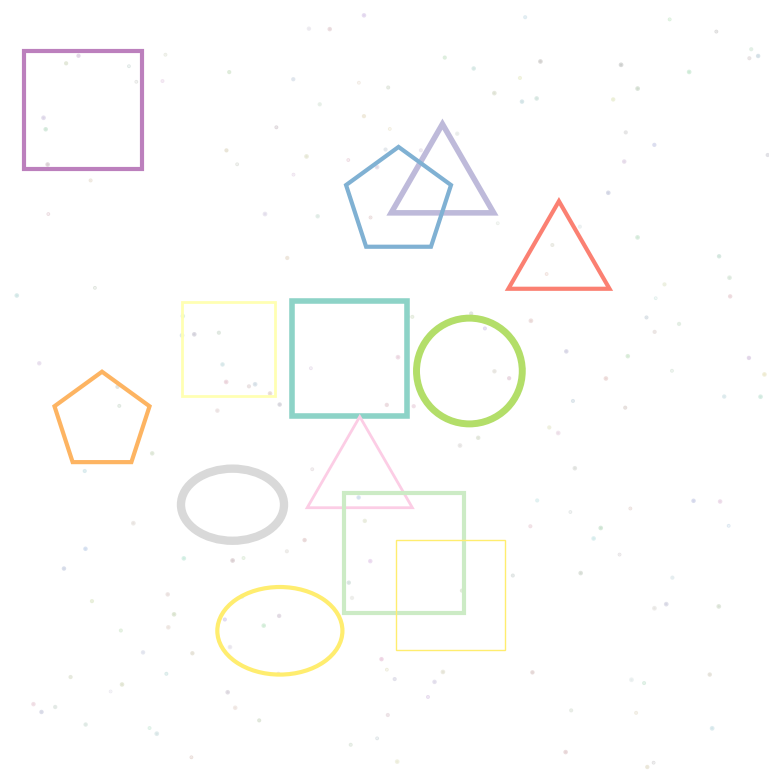[{"shape": "square", "thickness": 2, "radius": 0.37, "center": [0.454, 0.534]}, {"shape": "square", "thickness": 1, "radius": 0.3, "center": [0.297, 0.547]}, {"shape": "triangle", "thickness": 2, "radius": 0.38, "center": [0.575, 0.762]}, {"shape": "triangle", "thickness": 1.5, "radius": 0.38, "center": [0.726, 0.663]}, {"shape": "pentagon", "thickness": 1.5, "radius": 0.36, "center": [0.518, 0.738]}, {"shape": "pentagon", "thickness": 1.5, "radius": 0.32, "center": [0.132, 0.452]}, {"shape": "circle", "thickness": 2.5, "radius": 0.34, "center": [0.61, 0.518]}, {"shape": "triangle", "thickness": 1, "radius": 0.39, "center": [0.467, 0.38]}, {"shape": "oval", "thickness": 3, "radius": 0.33, "center": [0.302, 0.345]}, {"shape": "square", "thickness": 1.5, "radius": 0.38, "center": [0.107, 0.857]}, {"shape": "square", "thickness": 1.5, "radius": 0.39, "center": [0.524, 0.281]}, {"shape": "square", "thickness": 0.5, "radius": 0.35, "center": [0.585, 0.227]}, {"shape": "oval", "thickness": 1.5, "radius": 0.41, "center": [0.363, 0.181]}]